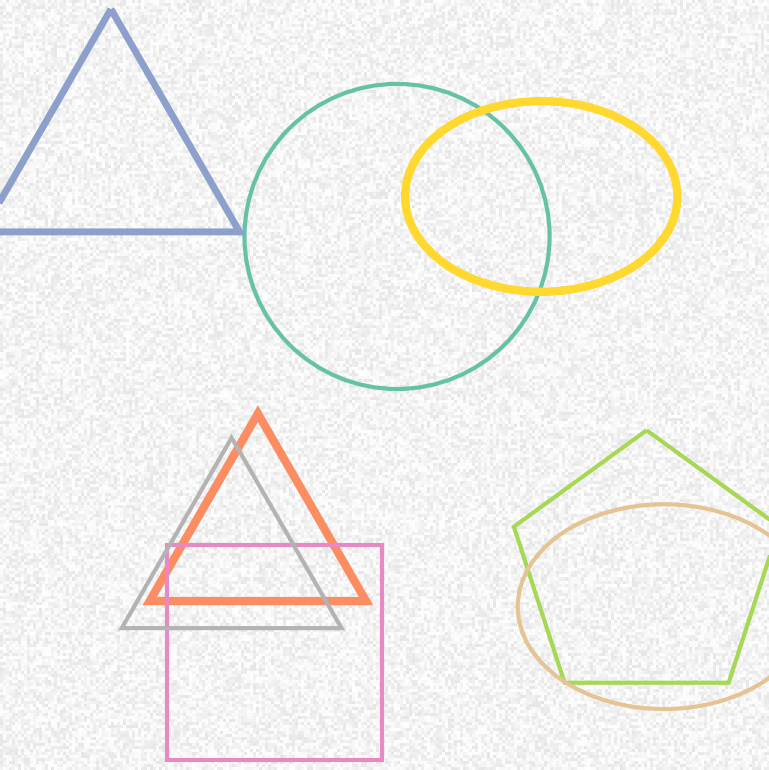[{"shape": "circle", "thickness": 1.5, "radius": 0.99, "center": [0.516, 0.693]}, {"shape": "triangle", "thickness": 3, "radius": 0.81, "center": [0.335, 0.301]}, {"shape": "triangle", "thickness": 2.5, "radius": 0.96, "center": [0.144, 0.795]}, {"shape": "square", "thickness": 1.5, "radius": 0.7, "center": [0.356, 0.153]}, {"shape": "pentagon", "thickness": 1.5, "radius": 0.91, "center": [0.84, 0.26]}, {"shape": "oval", "thickness": 3, "radius": 0.88, "center": [0.703, 0.745]}, {"shape": "oval", "thickness": 1.5, "radius": 0.95, "center": [0.862, 0.212]}, {"shape": "triangle", "thickness": 1.5, "radius": 0.82, "center": [0.301, 0.267]}]